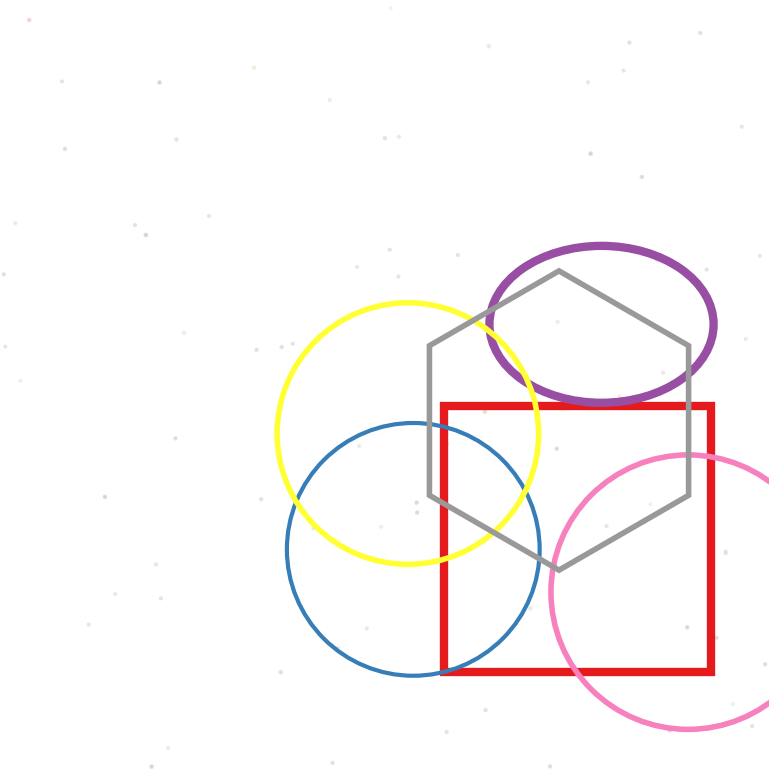[{"shape": "square", "thickness": 3, "radius": 0.87, "center": [0.75, 0.3]}, {"shape": "circle", "thickness": 1.5, "radius": 0.82, "center": [0.537, 0.287]}, {"shape": "oval", "thickness": 3, "radius": 0.73, "center": [0.781, 0.579]}, {"shape": "circle", "thickness": 2, "radius": 0.85, "center": [0.53, 0.437]}, {"shape": "circle", "thickness": 2, "radius": 0.89, "center": [0.894, 0.231]}, {"shape": "hexagon", "thickness": 2, "radius": 0.97, "center": [0.726, 0.454]}]